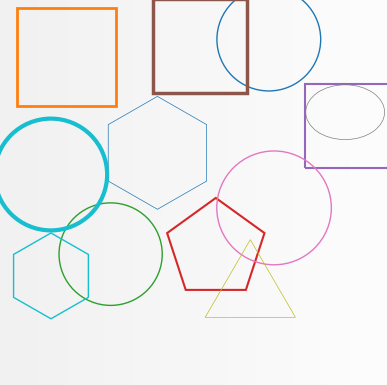[{"shape": "hexagon", "thickness": 0.5, "radius": 0.73, "center": [0.406, 0.603]}, {"shape": "circle", "thickness": 1, "radius": 0.67, "center": [0.694, 0.898]}, {"shape": "square", "thickness": 2, "radius": 0.64, "center": [0.172, 0.852]}, {"shape": "circle", "thickness": 1, "radius": 0.67, "center": [0.286, 0.34]}, {"shape": "pentagon", "thickness": 1.5, "radius": 0.66, "center": [0.557, 0.354]}, {"shape": "square", "thickness": 1.5, "radius": 0.54, "center": [0.895, 0.673]}, {"shape": "square", "thickness": 2.5, "radius": 0.61, "center": [0.516, 0.88]}, {"shape": "circle", "thickness": 1, "radius": 0.74, "center": [0.707, 0.46]}, {"shape": "oval", "thickness": 0.5, "radius": 0.51, "center": [0.891, 0.709]}, {"shape": "triangle", "thickness": 0.5, "radius": 0.67, "center": [0.646, 0.243]}, {"shape": "hexagon", "thickness": 1, "radius": 0.56, "center": [0.132, 0.283]}, {"shape": "circle", "thickness": 3, "radius": 0.73, "center": [0.131, 0.547]}]